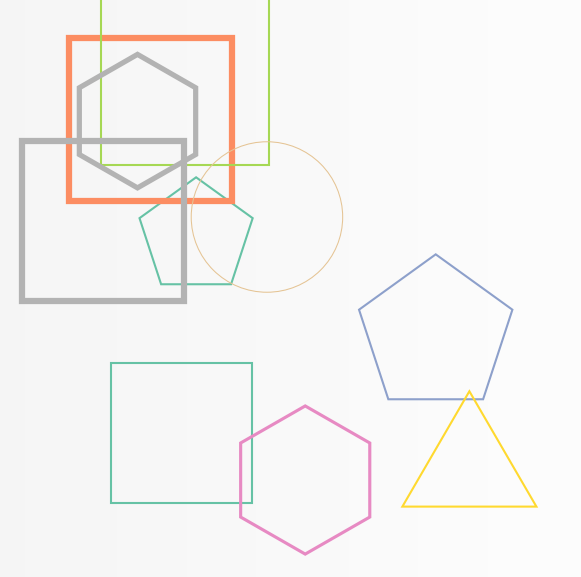[{"shape": "pentagon", "thickness": 1, "radius": 0.51, "center": [0.337, 0.59]}, {"shape": "square", "thickness": 1, "radius": 0.61, "center": [0.312, 0.249]}, {"shape": "square", "thickness": 3, "radius": 0.7, "center": [0.259, 0.792]}, {"shape": "pentagon", "thickness": 1, "radius": 0.69, "center": [0.75, 0.42]}, {"shape": "hexagon", "thickness": 1.5, "radius": 0.64, "center": [0.525, 0.168]}, {"shape": "square", "thickness": 1, "radius": 0.73, "center": [0.319, 0.859]}, {"shape": "triangle", "thickness": 1, "radius": 0.67, "center": [0.808, 0.188]}, {"shape": "circle", "thickness": 0.5, "radius": 0.65, "center": [0.459, 0.623]}, {"shape": "square", "thickness": 3, "radius": 0.69, "center": [0.177, 0.617]}, {"shape": "hexagon", "thickness": 2.5, "radius": 0.58, "center": [0.237, 0.789]}]